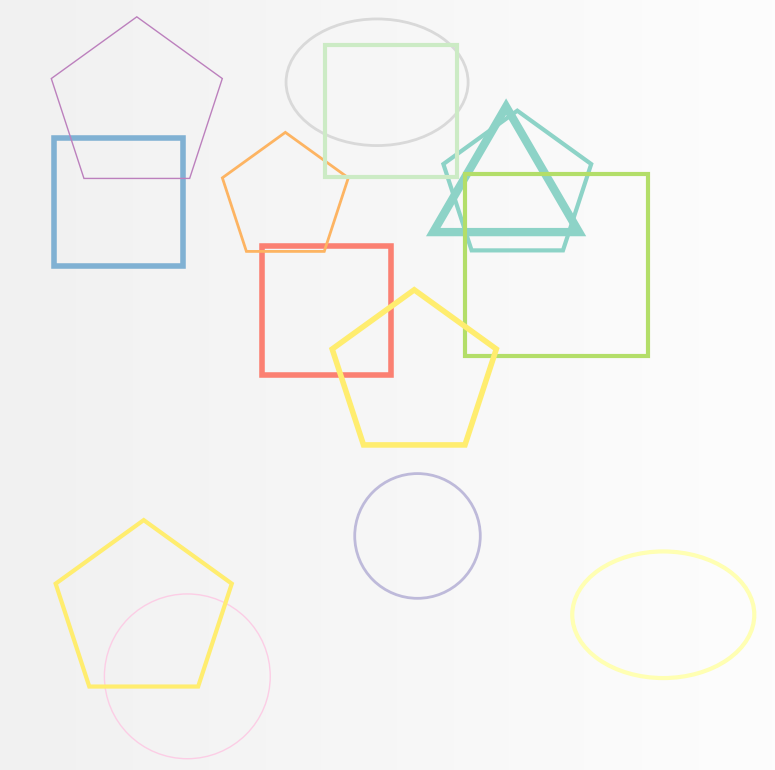[{"shape": "triangle", "thickness": 3, "radius": 0.54, "center": [0.653, 0.753]}, {"shape": "pentagon", "thickness": 1.5, "radius": 0.5, "center": [0.667, 0.756]}, {"shape": "oval", "thickness": 1.5, "radius": 0.59, "center": [0.856, 0.202]}, {"shape": "circle", "thickness": 1, "radius": 0.41, "center": [0.539, 0.304]}, {"shape": "square", "thickness": 2, "radius": 0.42, "center": [0.421, 0.597]}, {"shape": "square", "thickness": 2, "radius": 0.42, "center": [0.153, 0.738]}, {"shape": "pentagon", "thickness": 1, "radius": 0.43, "center": [0.368, 0.743]}, {"shape": "square", "thickness": 1.5, "radius": 0.59, "center": [0.718, 0.656]}, {"shape": "circle", "thickness": 0.5, "radius": 0.53, "center": [0.242, 0.122]}, {"shape": "oval", "thickness": 1, "radius": 0.59, "center": [0.487, 0.893]}, {"shape": "pentagon", "thickness": 0.5, "radius": 0.58, "center": [0.177, 0.862]}, {"shape": "square", "thickness": 1.5, "radius": 0.43, "center": [0.505, 0.856]}, {"shape": "pentagon", "thickness": 1.5, "radius": 0.6, "center": [0.185, 0.205]}, {"shape": "pentagon", "thickness": 2, "radius": 0.56, "center": [0.535, 0.512]}]